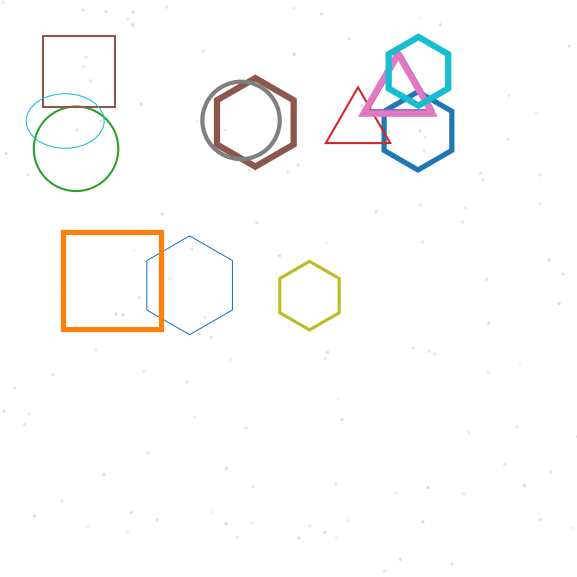[{"shape": "hexagon", "thickness": 0.5, "radius": 0.43, "center": [0.328, 0.505]}, {"shape": "hexagon", "thickness": 2.5, "radius": 0.34, "center": [0.724, 0.773]}, {"shape": "square", "thickness": 2.5, "radius": 0.42, "center": [0.194, 0.513]}, {"shape": "circle", "thickness": 1, "radius": 0.37, "center": [0.132, 0.741]}, {"shape": "triangle", "thickness": 1, "radius": 0.32, "center": [0.62, 0.784]}, {"shape": "triangle", "thickness": 1, "radius": 0.33, "center": [0.694, 0.841]}, {"shape": "hexagon", "thickness": 3, "radius": 0.38, "center": [0.442, 0.787]}, {"shape": "square", "thickness": 1, "radius": 0.31, "center": [0.137, 0.875]}, {"shape": "triangle", "thickness": 3, "radius": 0.35, "center": [0.689, 0.837]}, {"shape": "circle", "thickness": 2, "radius": 0.34, "center": [0.417, 0.791]}, {"shape": "hexagon", "thickness": 1.5, "radius": 0.3, "center": [0.536, 0.487]}, {"shape": "oval", "thickness": 0.5, "radius": 0.34, "center": [0.113, 0.79]}, {"shape": "hexagon", "thickness": 3, "radius": 0.3, "center": [0.725, 0.876]}]